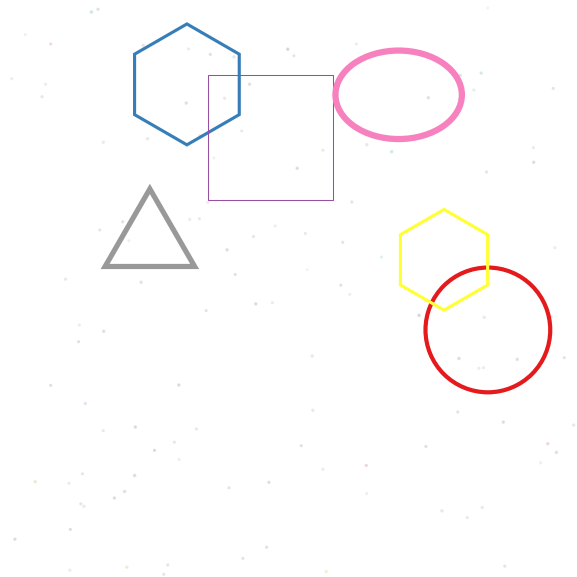[{"shape": "circle", "thickness": 2, "radius": 0.54, "center": [0.845, 0.428]}, {"shape": "hexagon", "thickness": 1.5, "radius": 0.52, "center": [0.324, 0.853]}, {"shape": "square", "thickness": 0.5, "radius": 0.54, "center": [0.468, 0.761]}, {"shape": "hexagon", "thickness": 1.5, "radius": 0.44, "center": [0.769, 0.549]}, {"shape": "oval", "thickness": 3, "radius": 0.55, "center": [0.69, 0.835]}, {"shape": "triangle", "thickness": 2.5, "radius": 0.45, "center": [0.26, 0.582]}]